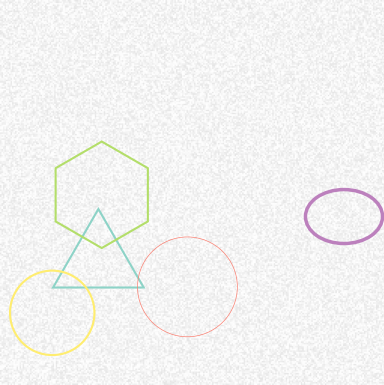[{"shape": "triangle", "thickness": 1.5, "radius": 0.68, "center": [0.256, 0.321]}, {"shape": "circle", "thickness": 0.5, "radius": 0.65, "center": [0.487, 0.255]}, {"shape": "hexagon", "thickness": 1.5, "radius": 0.69, "center": [0.264, 0.494]}, {"shape": "oval", "thickness": 2.5, "radius": 0.5, "center": [0.894, 0.438]}, {"shape": "circle", "thickness": 1.5, "radius": 0.55, "center": [0.136, 0.187]}]